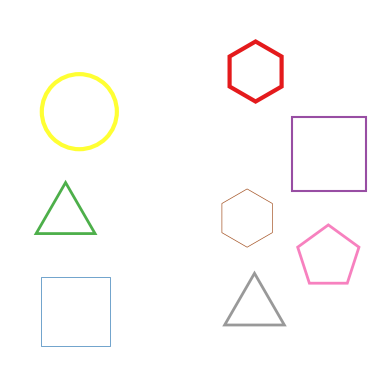[{"shape": "hexagon", "thickness": 3, "radius": 0.39, "center": [0.664, 0.814]}, {"shape": "square", "thickness": 0.5, "radius": 0.45, "center": [0.197, 0.191]}, {"shape": "triangle", "thickness": 2, "radius": 0.44, "center": [0.17, 0.437]}, {"shape": "square", "thickness": 1.5, "radius": 0.48, "center": [0.855, 0.6]}, {"shape": "circle", "thickness": 3, "radius": 0.49, "center": [0.206, 0.71]}, {"shape": "hexagon", "thickness": 0.5, "radius": 0.38, "center": [0.642, 0.434]}, {"shape": "pentagon", "thickness": 2, "radius": 0.42, "center": [0.853, 0.332]}, {"shape": "triangle", "thickness": 2, "radius": 0.45, "center": [0.661, 0.201]}]